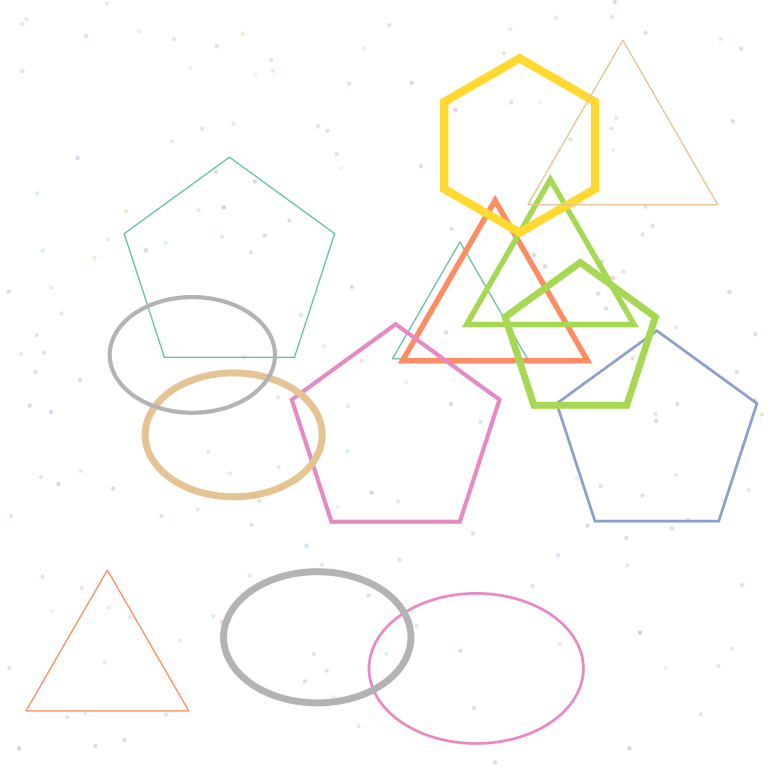[{"shape": "triangle", "thickness": 0.5, "radius": 0.51, "center": [0.597, 0.585]}, {"shape": "pentagon", "thickness": 0.5, "radius": 0.72, "center": [0.298, 0.652]}, {"shape": "triangle", "thickness": 0.5, "radius": 0.61, "center": [0.139, 0.138]}, {"shape": "triangle", "thickness": 2, "radius": 0.69, "center": [0.643, 0.601]}, {"shape": "pentagon", "thickness": 1, "radius": 0.68, "center": [0.853, 0.434]}, {"shape": "pentagon", "thickness": 1.5, "radius": 0.71, "center": [0.514, 0.437]}, {"shape": "oval", "thickness": 1, "radius": 0.7, "center": [0.618, 0.132]}, {"shape": "triangle", "thickness": 2, "radius": 0.63, "center": [0.715, 0.641]}, {"shape": "pentagon", "thickness": 2.5, "radius": 0.51, "center": [0.754, 0.557]}, {"shape": "hexagon", "thickness": 3, "radius": 0.57, "center": [0.675, 0.811]}, {"shape": "triangle", "thickness": 0.5, "radius": 0.71, "center": [0.809, 0.805]}, {"shape": "oval", "thickness": 2.5, "radius": 0.57, "center": [0.303, 0.435]}, {"shape": "oval", "thickness": 2.5, "radius": 0.61, "center": [0.412, 0.172]}, {"shape": "oval", "thickness": 1.5, "radius": 0.54, "center": [0.25, 0.539]}]